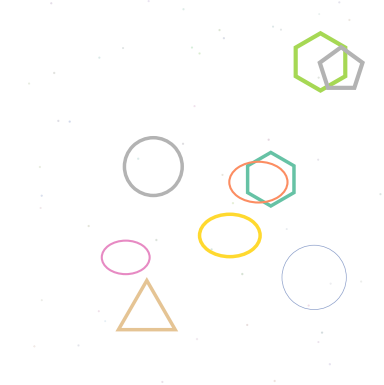[{"shape": "hexagon", "thickness": 2.5, "radius": 0.35, "center": [0.703, 0.534]}, {"shape": "oval", "thickness": 1.5, "radius": 0.38, "center": [0.671, 0.527]}, {"shape": "circle", "thickness": 0.5, "radius": 0.42, "center": [0.816, 0.28]}, {"shape": "oval", "thickness": 1.5, "radius": 0.31, "center": [0.327, 0.331]}, {"shape": "hexagon", "thickness": 3, "radius": 0.37, "center": [0.832, 0.839]}, {"shape": "oval", "thickness": 2.5, "radius": 0.39, "center": [0.597, 0.388]}, {"shape": "triangle", "thickness": 2.5, "radius": 0.43, "center": [0.381, 0.186]}, {"shape": "pentagon", "thickness": 3, "radius": 0.29, "center": [0.886, 0.819]}, {"shape": "circle", "thickness": 2.5, "radius": 0.38, "center": [0.398, 0.567]}]